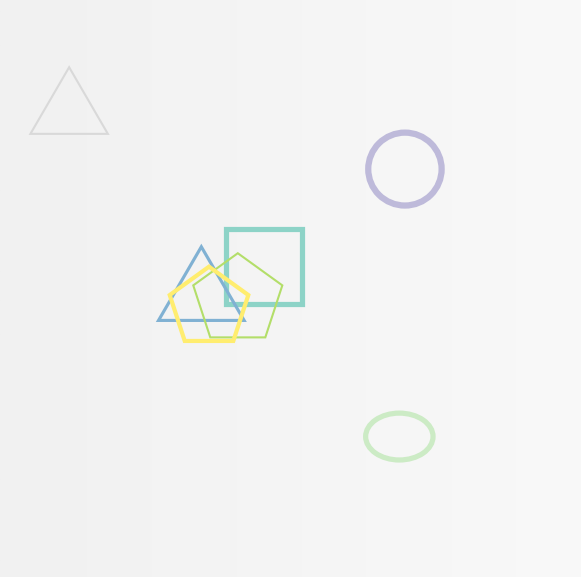[{"shape": "square", "thickness": 2.5, "radius": 0.33, "center": [0.454, 0.537]}, {"shape": "circle", "thickness": 3, "radius": 0.32, "center": [0.697, 0.706]}, {"shape": "triangle", "thickness": 1.5, "radius": 0.43, "center": [0.346, 0.487]}, {"shape": "pentagon", "thickness": 1, "radius": 0.4, "center": [0.409, 0.48]}, {"shape": "triangle", "thickness": 1, "radius": 0.38, "center": [0.119, 0.806]}, {"shape": "oval", "thickness": 2.5, "radius": 0.29, "center": [0.687, 0.243]}, {"shape": "pentagon", "thickness": 2, "radius": 0.36, "center": [0.36, 0.466]}]